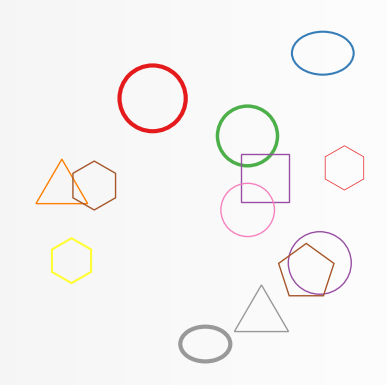[{"shape": "circle", "thickness": 3, "radius": 0.43, "center": [0.394, 0.745]}, {"shape": "hexagon", "thickness": 0.5, "radius": 0.29, "center": [0.889, 0.564]}, {"shape": "oval", "thickness": 1.5, "radius": 0.4, "center": [0.833, 0.862]}, {"shape": "circle", "thickness": 2.5, "radius": 0.39, "center": [0.639, 0.647]}, {"shape": "square", "thickness": 1, "radius": 0.31, "center": [0.683, 0.538]}, {"shape": "circle", "thickness": 1, "radius": 0.41, "center": [0.825, 0.317]}, {"shape": "triangle", "thickness": 1, "radius": 0.39, "center": [0.16, 0.51]}, {"shape": "hexagon", "thickness": 1.5, "radius": 0.29, "center": [0.184, 0.323]}, {"shape": "pentagon", "thickness": 1, "radius": 0.38, "center": [0.79, 0.293]}, {"shape": "hexagon", "thickness": 1, "radius": 0.32, "center": [0.243, 0.518]}, {"shape": "circle", "thickness": 1, "radius": 0.35, "center": [0.639, 0.455]}, {"shape": "triangle", "thickness": 1, "radius": 0.4, "center": [0.675, 0.179]}, {"shape": "oval", "thickness": 3, "radius": 0.32, "center": [0.53, 0.106]}]